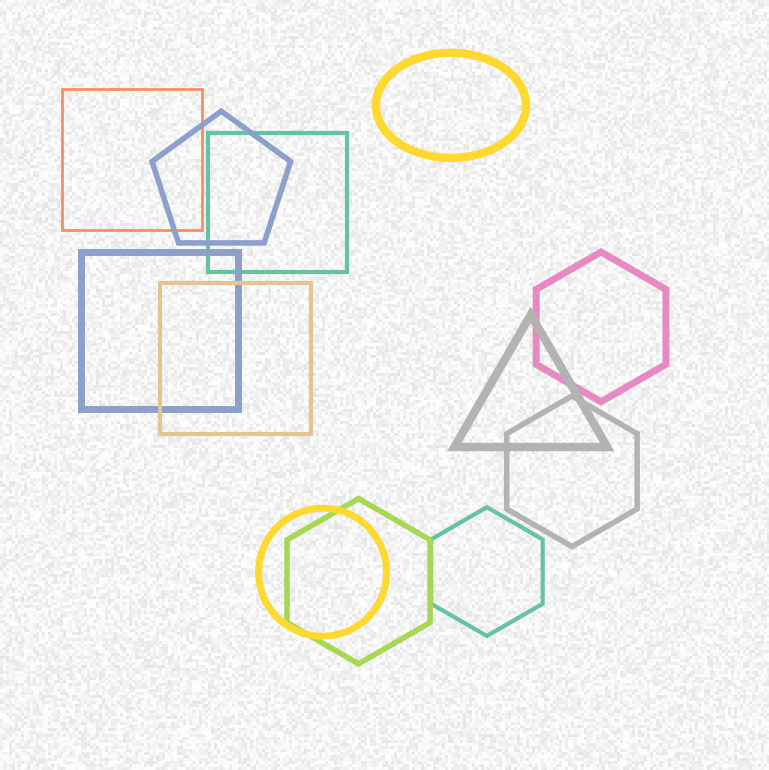[{"shape": "hexagon", "thickness": 1.5, "radius": 0.42, "center": [0.632, 0.258]}, {"shape": "square", "thickness": 1.5, "radius": 0.45, "center": [0.36, 0.737]}, {"shape": "square", "thickness": 1, "radius": 0.46, "center": [0.172, 0.793]}, {"shape": "square", "thickness": 2.5, "radius": 0.51, "center": [0.207, 0.571]}, {"shape": "pentagon", "thickness": 2, "radius": 0.47, "center": [0.287, 0.761]}, {"shape": "hexagon", "thickness": 2.5, "radius": 0.49, "center": [0.781, 0.575]}, {"shape": "hexagon", "thickness": 2, "radius": 0.54, "center": [0.466, 0.245]}, {"shape": "oval", "thickness": 3, "radius": 0.49, "center": [0.586, 0.863]}, {"shape": "circle", "thickness": 2.5, "radius": 0.42, "center": [0.419, 0.257]}, {"shape": "square", "thickness": 1.5, "radius": 0.49, "center": [0.306, 0.535]}, {"shape": "triangle", "thickness": 3, "radius": 0.57, "center": [0.689, 0.477]}, {"shape": "hexagon", "thickness": 2, "radius": 0.49, "center": [0.743, 0.388]}]